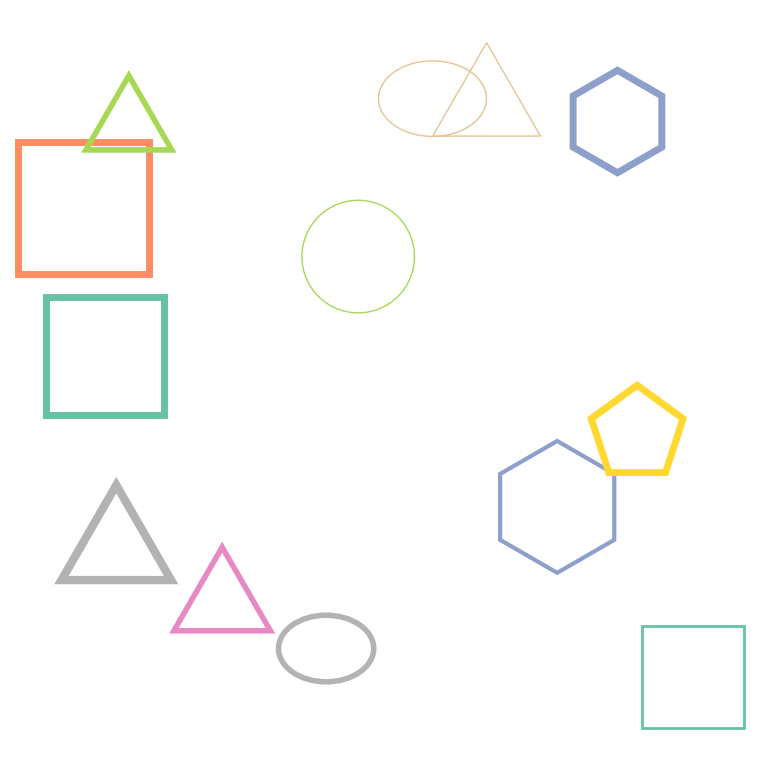[{"shape": "square", "thickness": 1, "radius": 0.33, "center": [0.9, 0.121]}, {"shape": "square", "thickness": 2.5, "radius": 0.38, "center": [0.136, 0.537]}, {"shape": "square", "thickness": 2.5, "radius": 0.43, "center": [0.108, 0.73]}, {"shape": "hexagon", "thickness": 1.5, "radius": 0.43, "center": [0.724, 0.342]}, {"shape": "hexagon", "thickness": 2.5, "radius": 0.33, "center": [0.802, 0.842]}, {"shape": "triangle", "thickness": 2, "radius": 0.36, "center": [0.289, 0.217]}, {"shape": "triangle", "thickness": 2, "radius": 0.32, "center": [0.167, 0.837]}, {"shape": "circle", "thickness": 0.5, "radius": 0.37, "center": [0.465, 0.667]}, {"shape": "pentagon", "thickness": 2.5, "radius": 0.31, "center": [0.827, 0.437]}, {"shape": "triangle", "thickness": 0.5, "radius": 0.4, "center": [0.632, 0.864]}, {"shape": "oval", "thickness": 0.5, "radius": 0.35, "center": [0.562, 0.872]}, {"shape": "triangle", "thickness": 3, "radius": 0.41, "center": [0.151, 0.288]}, {"shape": "oval", "thickness": 2, "radius": 0.31, "center": [0.424, 0.158]}]